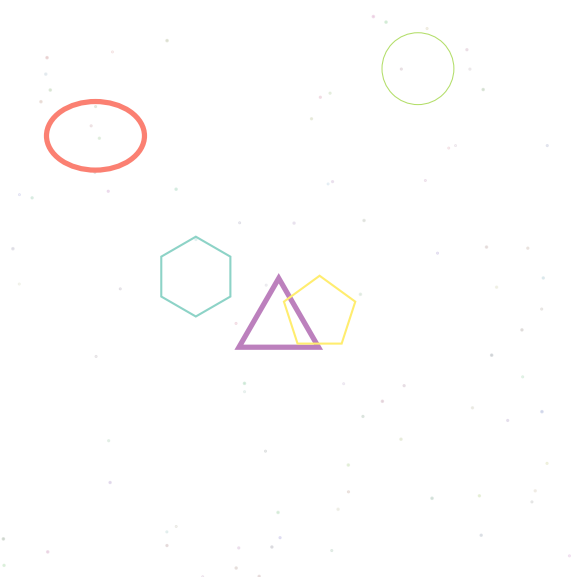[{"shape": "hexagon", "thickness": 1, "radius": 0.35, "center": [0.339, 0.52]}, {"shape": "oval", "thickness": 2.5, "radius": 0.42, "center": [0.165, 0.764]}, {"shape": "circle", "thickness": 0.5, "radius": 0.31, "center": [0.724, 0.88]}, {"shape": "triangle", "thickness": 2.5, "radius": 0.4, "center": [0.483, 0.438]}, {"shape": "pentagon", "thickness": 1, "radius": 0.32, "center": [0.553, 0.457]}]